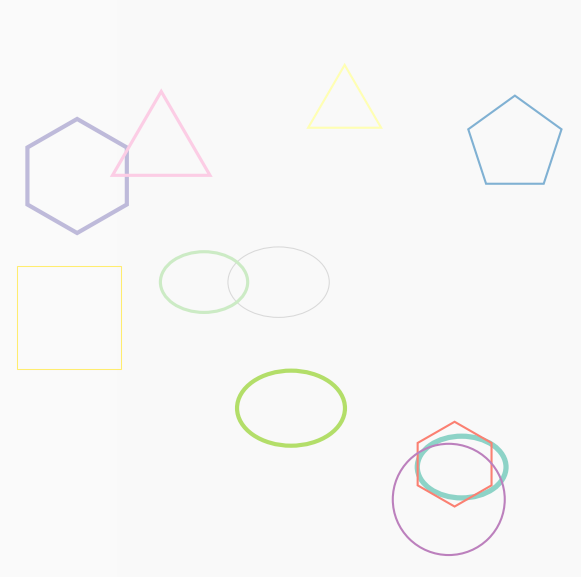[{"shape": "oval", "thickness": 2.5, "radius": 0.38, "center": [0.794, 0.19]}, {"shape": "triangle", "thickness": 1, "radius": 0.36, "center": [0.593, 0.814]}, {"shape": "hexagon", "thickness": 2, "radius": 0.49, "center": [0.133, 0.694]}, {"shape": "hexagon", "thickness": 1, "radius": 0.37, "center": [0.782, 0.195]}, {"shape": "pentagon", "thickness": 1, "radius": 0.42, "center": [0.886, 0.749]}, {"shape": "oval", "thickness": 2, "radius": 0.46, "center": [0.501, 0.292]}, {"shape": "triangle", "thickness": 1.5, "radius": 0.48, "center": [0.277, 0.744]}, {"shape": "oval", "thickness": 0.5, "radius": 0.44, "center": [0.479, 0.511]}, {"shape": "circle", "thickness": 1, "radius": 0.48, "center": [0.772, 0.134]}, {"shape": "oval", "thickness": 1.5, "radius": 0.38, "center": [0.351, 0.511]}, {"shape": "square", "thickness": 0.5, "radius": 0.45, "center": [0.119, 0.45]}]